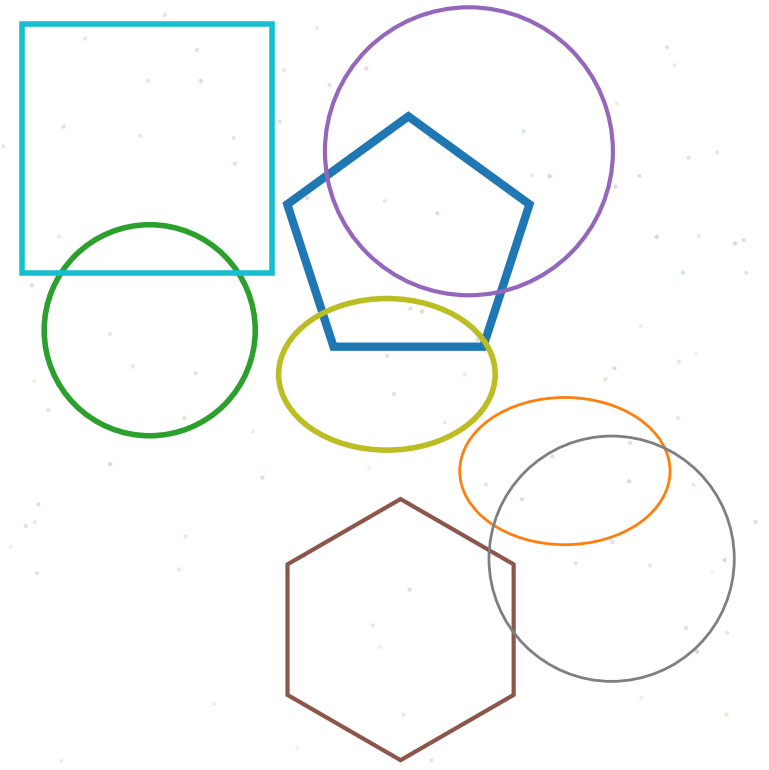[{"shape": "pentagon", "thickness": 3, "radius": 0.83, "center": [0.53, 0.684]}, {"shape": "oval", "thickness": 1, "radius": 0.68, "center": [0.734, 0.388]}, {"shape": "circle", "thickness": 2, "radius": 0.69, "center": [0.194, 0.571]}, {"shape": "circle", "thickness": 1.5, "radius": 0.93, "center": [0.609, 0.804]}, {"shape": "hexagon", "thickness": 1.5, "radius": 0.85, "center": [0.52, 0.182]}, {"shape": "circle", "thickness": 1, "radius": 0.8, "center": [0.794, 0.274]}, {"shape": "oval", "thickness": 2, "radius": 0.7, "center": [0.502, 0.514]}, {"shape": "square", "thickness": 2, "radius": 0.81, "center": [0.191, 0.807]}]